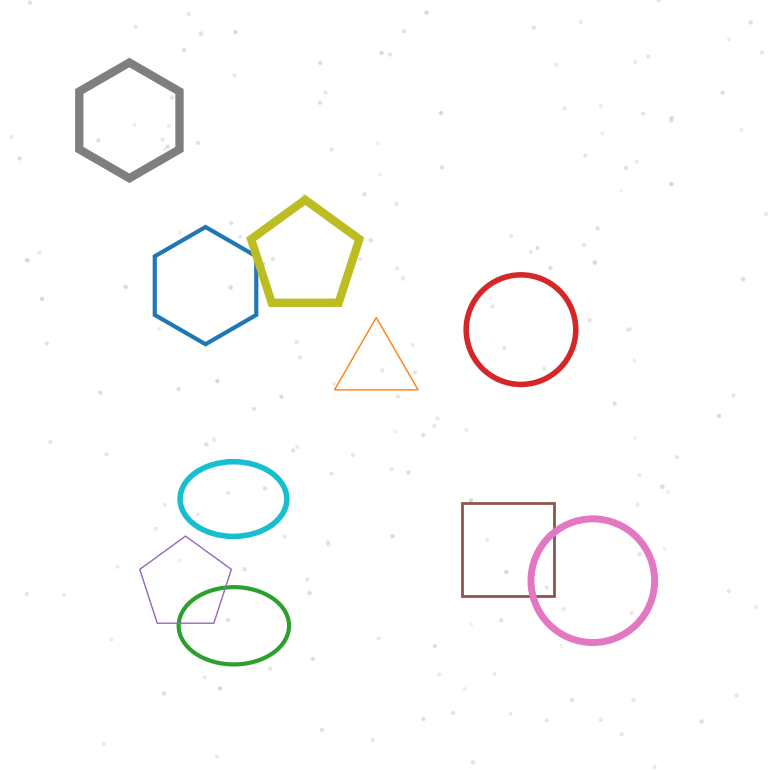[{"shape": "hexagon", "thickness": 1.5, "radius": 0.38, "center": [0.267, 0.629]}, {"shape": "triangle", "thickness": 0.5, "radius": 0.31, "center": [0.489, 0.525]}, {"shape": "oval", "thickness": 1.5, "radius": 0.36, "center": [0.304, 0.187]}, {"shape": "circle", "thickness": 2, "radius": 0.36, "center": [0.677, 0.572]}, {"shape": "pentagon", "thickness": 0.5, "radius": 0.31, "center": [0.241, 0.241]}, {"shape": "square", "thickness": 1, "radius": 0.3, "center": [0.66, 0.286]}, {"shape": "circle", "thickness": 2.5, "radius": 0.4, "center": [0.77, 0.246]}, {"shape": "hexagon", "thickness": 3, "radius": 0.38, "center": [0.168, 0.844]}, {"shape": "pentagon", "thickness": 3, "radius": 0.37, "center": [0.396, 0.667]}, {"shape": "oval", "thickness": 2, "radius": 0.35, "center": [0.303, 0.352]}]